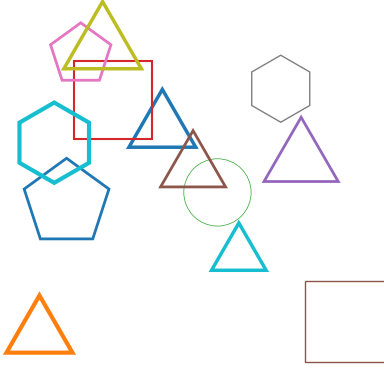[{"shape": "pentagon", "thickness": 2, "radius": 0.58, "center": [0.173, 0.473]}, {"shape": "triangle", "thickness": 2.5, "radius": 0.5, "center": [0.422, 0.668]}, {"shape": "triangle", "thickness": 3, "radius": 0.49, "center": [0.102, 0.134]}, {"shape": "circle", "thickness": 0.5, "radius": 0.44, "center": [0.565, 0.5]}, {"shape": "square", "thickness": 1.5, "radius": 0.5, "center": [0.294, 0.74]}, {"shape": "triangle", "thickness": 2, "radius": 0.56, "center": [0.782, 0.584]}, {"shape": "square", "thickness": 1, "radius": 0.52, "center": [0.897, 0.165]}, {"shape": "triangle", "thickness": 2, "radius": 0.49, "center": [0.502, 0.563]}, {"shape": "pentagon", "thickness": 2, "radius": 0.41, "center": [0.21, 0.858]}, {"shape": "hexagon", "thickness": 1, "radius": 0.43, "center": [0.729, 0.77]}, {"shape": "triangle", "thickness": 2.5, "radius": 0.58, "center": [0.266, 0.88]}, {"shape": "hexagon", "thickness": 3, "radius": 0.52, "center": [0.141, 0.629]}, {"shape": "triangle", "thickness": 2.5, "radius": 0.41, "center": [0.62, 0.339]}]